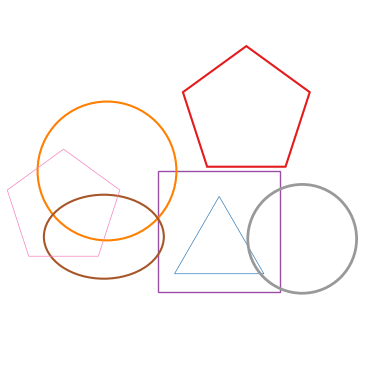[{"shape": "pentagon", "thickness": 1.5, "radius": 0.87, "center": [0.64, 0.707]}, {"shape": "triangle", "thickness": 0.5, "radius": 0.67, "center": [0.569, 0.356]}, {"shape": "square", "thickness": 1, "radius": 0.79, "center": [0.569, 0.398]}, {"shape": "circle", "thickness": 1.5, "radius": 0.9, "center": [0.278, 0.556]}, {"shape": "oval", "thickness": 1.5, "radius": 0.78, "center": [0.27, 0.385]}, {"shape": "pentagon", "thickness": 0.5, "radius": 0.77, "center": [0.165, 0.459]}, {"shape": "circle", "thickness": 2, "radius": 0.71, "center": [0.785, 0.38]}]